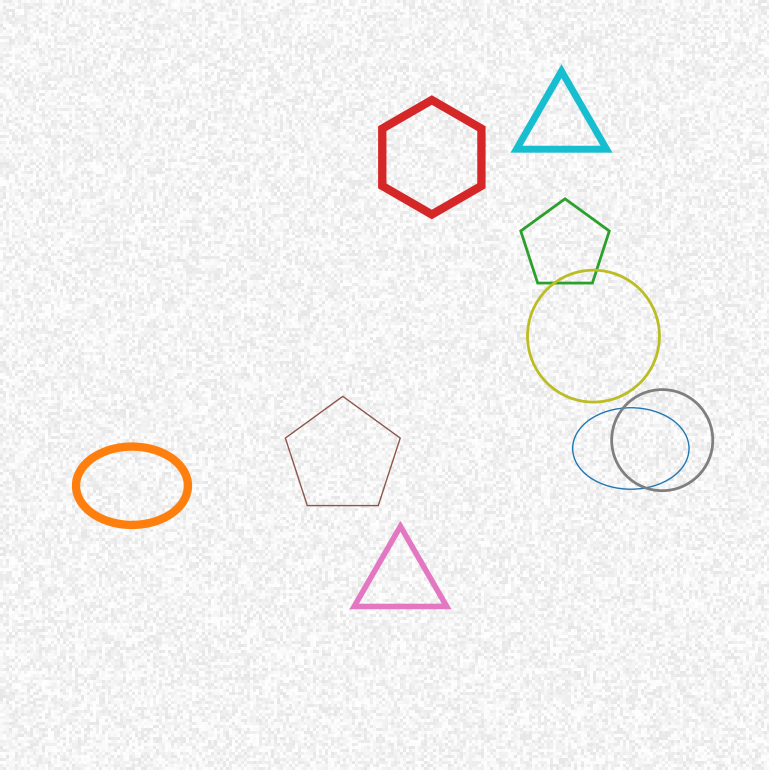[{"shape": "oval", "thickness": 0.5, "radius": 0.38, "center": [0.819, 0.418]}, {"shape": "oval", "thickness": 3, "radius": 0.36, "center": [0.171, 0.369]}, {"shape": "pentagon", "thickness": 1, "radius": 0.3, "center": [0.734, 0.681]}, {"shape": "hexagon", "thickness": 3, "radius": 0.37, "center": [0.561, 0.796]}, {"shape": "pentagon", "thickness": 0.5, "radius": 0.39, "center": [0.445, 0.407]}, {"shape": "triangle", "thickness": 2, "radius": 0.35, "center": [0.52, 0.247]}, {"shape": "circle", "thickness": 1, "radius": 0.33, "center": [0.86, 0.428]}, {"shape": "circle", "thickness": 1, "radius": 0.43, "center": [0.771, 0.563]}, {"shape": "triangle", "thickness": 2.5, "radius": 0.34, "center": [0.729, 0.84]}]